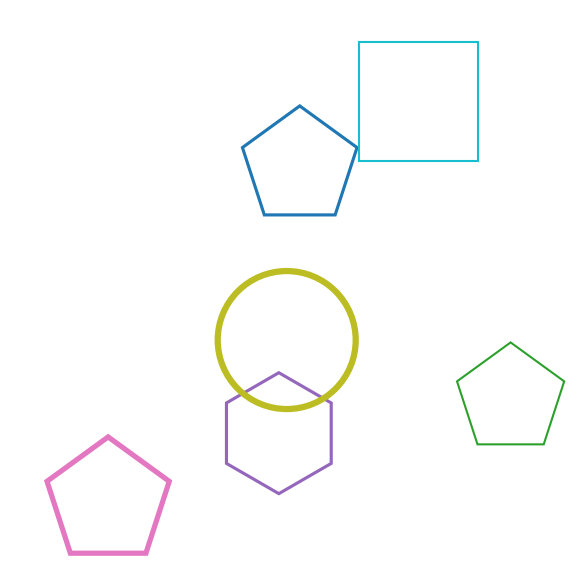[{"shape": "pentagon", "thickness": 1.5, "radius": 0.52, "center": [0.519, 0.711]}, {"shape": "pentagon", "thickness": 1, "radius": 0.49, "center": [0.884, 0.309]}, {"shape": "hexagon", "thickness": 1.5, "radius": 0.52, "center": [0.483, 0.249]}, {"shape": "pentagon", "thickness": 2.5, "radius": 0.56, "center": [0.187, 0.131]}, {"shape": "circle", "thickness": 3, "radius": 0.6, "center": [0.496, 0.41]}, {"shape": "square", "thickness": 1, "radius": 0.52, "center": [0.724, 0.824]}]